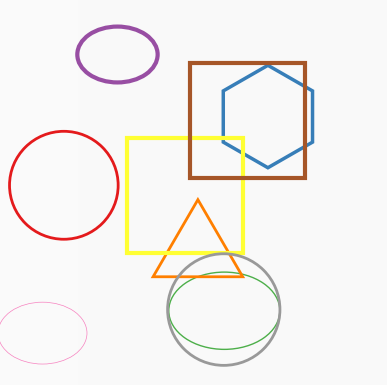[{"shape": "circle", "thickness": 2, "radius": 0.7, "center": [0.165, 0.519]}, {"shape": "hexagon", "thickness": 2.5, "radius": 0.66, "center": [0.691, 0.697]}, {"shape": "oval", "thickness": 1, "radius": 0.72, "center": [0.579, 0.193]}, {"shape": "oval", "thickness": 3, "radius": 0.52, "center": [0.303, 0.858]}, {"shape": "triangle", "thickness": 2, "radius": 0.67, "center": [0.511, 0.348]}, {"shape": "square", "thickness": 3, "radius": 0.74, "center": [0.478, 0.492]}, {"shape": "square", "thickness": 3, "radius": 0.75, "center": [0.639, 0.688]}, {"shape": "oval", "thickness": 0.5, "radius": 0.57, "center": [0.11, 0.135]}, {"shape": "circle", "thickness": 2, "radius": 0.72, "center": [0.577, 0.196]}]